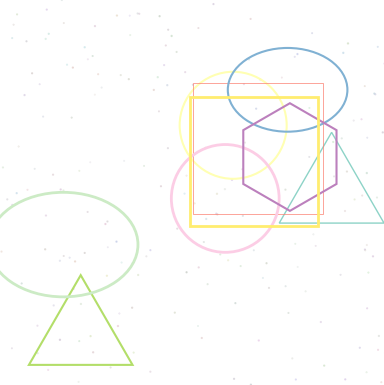[{"shape": "triangle", "thickness": 1, "radius": 0.79, "center": [0.861, 0.499]}, {"shape": "circle", "thickness": 1.5, "radius": 0.7, "center": [0.606, 0.675]}, {"shape": "square", "thickness": 0.5, "radius": 0.85, "center": [0.669, 0.614]}, {"shape": "oval", "thickness": 1.5, "radius": 0.78, "center": [0.747, 0.767]}, {"shape": "triangle", "thickness": 1.5, "radius": 0.78, "center": [0.21, 0.13]}, {"shape": "circle", "thickness": 2, "radius": 0.7, "center": [0.585, 0.485]}, {"shape": "hexagon", "thickness": 1.5, "radius": 0.7, "center": [0.753, 0.592]}, {"shape": "oval", "thickness": 2, "radius": 0.97, "center": [0.164, 0.365]}, {"shape": "square", "thickness": 2, "radius": 0.83, "center": [0.66, 0.58]}]